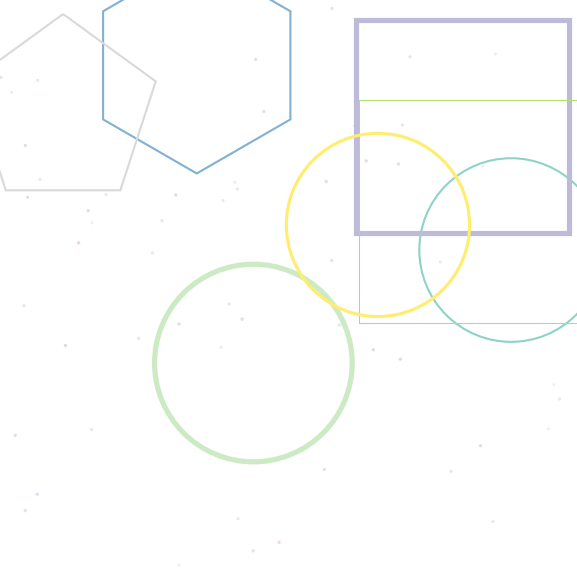[{"shape": "circle", "thickness": 1, "radius": 0.79, "center": [0.885, 0.566]}, {"shape": "square", "thickness": 2.5, "radius": 0.92, "center": [0.801, 0.78]}, {"shape": "hexagon", "thickness": 1, "radius": 0.94, "center": [0.341, 0.886]}, {"shape": "square", "thickness": 0.5, "radius": 0.97, "center": [0.815, 0.633]}, {"shape": "pentagon", "thickness": 1, "radius": 0.84, "center": [0.109, 0.806]}, {"shape": "circle", "thickness": 2.5, "radius": 0.86, "center": [0.439, 0.371]}, {"shape": "circle", "thickness": 1.5, "radius": 0.79, "center": [0.654, 0.61]}]